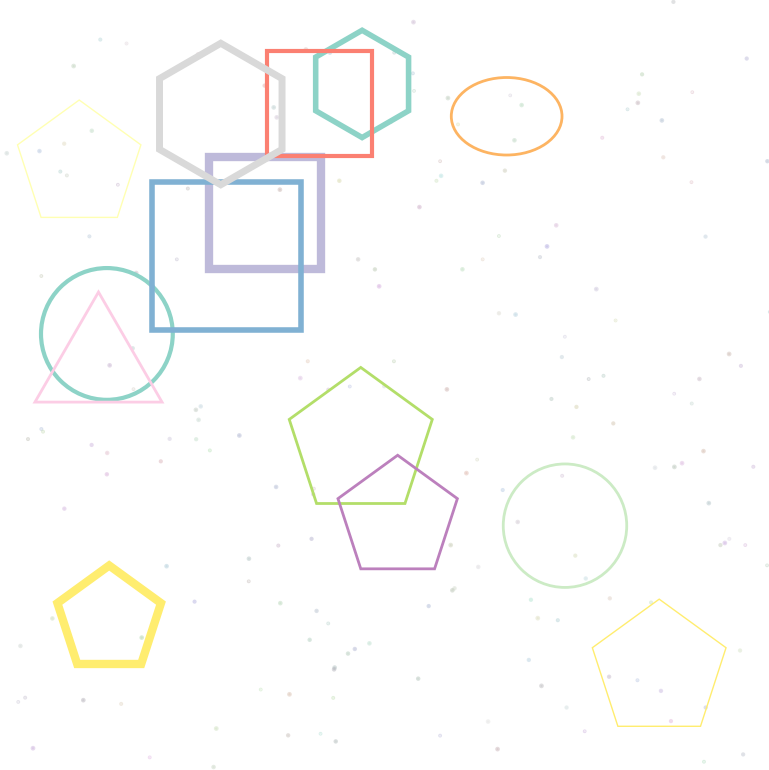[{"shape": "circle", "thickness": 1.5, "radius": 0.43, "center": [0.139, 0.566]}, {"shape": "hexagon", "thickness": 2, "radius": 0.35, "center": [0.47, 0.891]}, {"shape": "pentagon", "thickness": 0.5, "radius": 0.42, "center": [0.103, 0.786]}, {"shape": "square", "thickness": 3, "radius": 0.36, "center": [0.344, 0.724]}, {"shape": "square", "thickness": 1.5, "radius": 0.34, "center": [0.415, 0.866]}, {"shape": "square", "thickness": 2, "radius": 0.48, "center": [0.294, 0.667]}, {"shape": "oval", "thickness": 1, "radius": 0.36, "center": [0.658, 0.849]}, {"shape": "pentagon", "thickness": 1, "radius": 0.49, "center": [0.469, 0.425]}, {"shape": "triangle", "thickness": 1, "radius": 0.48, "center": [0.128, 0.525]}, {"shape": "hexagon", "thickness": 2.5, "radius": 0.46, "center": [0.287, 0.852]}, {"shape": "pentagon", "thickness": 1, "radius": 0.41, "center": [0.516, 0.327]}, {"shape": "circle", "thickness": 1, "radius": 0.4, "center": [0.734, 0.317]}, {"shape": "pentagon", "thickness": 0.5, "radius": 0.46, "center": [0.856, 0.131]}, {"shape": "pentagon", "thickness": 3, "radius": 0.35, "center": [0.142, 0.195]}]